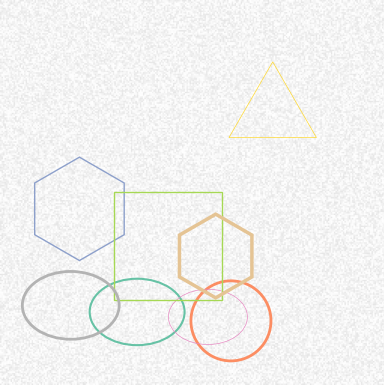[{"shape": "oval", "thickness": 1.5, "radius": 0.62, "center": [0.356, 0.19]}, {"shape": "circle", "thickness": 2, "radius": 0.52, "center": [0.6, 0.167]}, {"shape": "hexagon", "thickness": 1, "radius": 0.67, "center": [0.206, 0.458]}, {"shape": "oval", "thickness": 0.5, "radius": 0.51, "center": [0.54, 0.177]}, {"shape": "square", "thickness": 1, "radius": 0.7, "center": [0.437, 0.362]}, {"shape": "triangle", "thickness": 0.5, "radius": 0.66, "center": [0.708, 0.708]}, {"shape": "hexagon", "thickness": 2.5, "radius": 0.54, "center": [0.56, 0.335]}, {"shape": "oval", "thickness": 2, "radius": 0.63, "center": [0.184, 0.207]}]